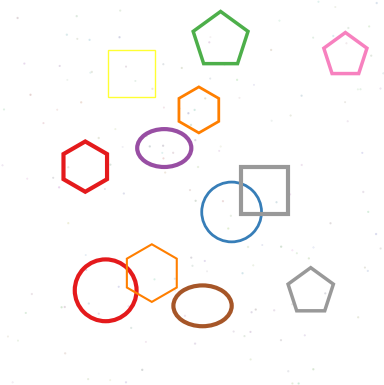[{"shape": "circle", "thickness": 3, "radius": 0.4, "center": [0.274, 0.246]}, {"shape": "hexagon", "thickness": 3, "radius": 0.33, "center": [0.221, 0.567]}, {"shape": "circle", "thickness": 2, "radius": 0.39, "center": [0.602, 0.449]}, {"shape": "pentagon", "thickness": 2.5, "radius": 0.37, "center": [0.573, 0.895]}, {"shape": "oval", "thickness": 3, "radius": 0.35, "center": [0.427, 0.615]}, {"shape": "hexagon", "thickness": 2, "radius": 0.3, "center": [0.517, 0.715]}, {"shape": "hexagon", "thickness": 1.5, "radius": 0.37, "center": [0.394, 0.291]}, {"shape": "square", "thickness": 1, "radius": 0.3, "center": [0.341, 0.808]}, {"shape": "oval", "thickness": 3, "radius": 0.38, "center": [0.526, 0.206]}, {"shape": "pentagon", "thickness": 2.5, "radius": 0.29, "center": [0.897, 0.857]}, {"shape": "pentagon", "thickness": 2.5, "radius": 0.31, "center": [0.807, 0.243]}, {"shape": "square", "thickness": 3, "radius": 0.3, "center": [0.687, 0.504]}]